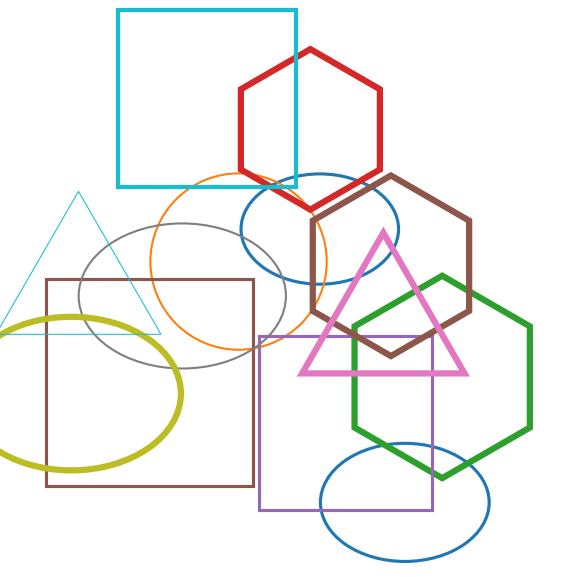[{"shape": "oval", "thickness": 1.5, "radius": 0.68, "center": [0.554, 0.603]}, {"shape": "oval", "thickness": 1.5, "radius": 0.73, "center": [0.701, 0.129]}, {"shape": "circle", "thickness": 1, "radius": 0.76, "center": [0.413, 0.546]}, {"shape": "hexagon", "thickness": 3, "radius": 0.88, "center": [0.766, 0.346]}, {"shape": "hexagon", "thickness": 3, "radius": 0.69, "center": [0.537, 0.775]}, {"shape": "square", "thickness": 1.5, "radius": 0.75, "center": [0.598, 0.266]}, {"shape": "square", "thickness": 1.5, "radius": 0.9, "center": [0.258, 0.337]}, {"shape": "hexagon", "thickness": 3, "radius": 0.78, "center": [0.677, 0.539]}, {"shape": "triangle", "thickness": 3, "radius": 0.81, "center": [0.664, 0.434]}, {"shape": "oval", "thickness": 1, "radius": 0.9, "center": [0.316, 0.487]}, {"shape": "oval", "thickness": 3, "radius": 0.95, "center": [0.123, 0.318]}, {"shape": "square", "thickness": 2, "radius": 0.77, "center": [0.359, 0.828]}, {"shape": "triangle", "thickness": 0.5, "radius": 0.83, "center": [0.136, 0.503]}]